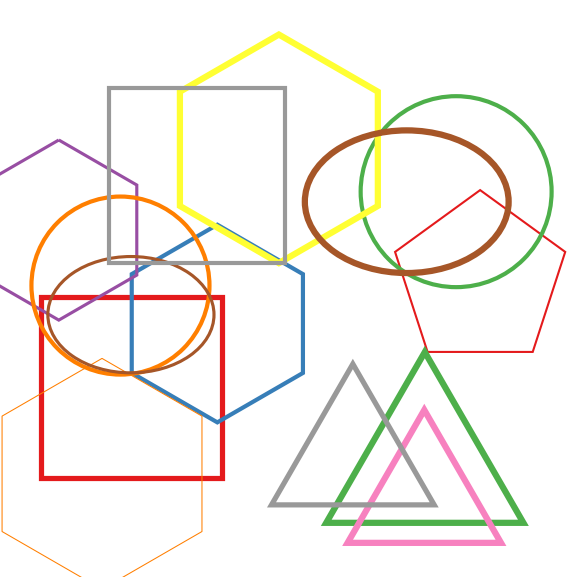[{"shape": "square", "thickness": 2.5, "radius": 0.79, "center": [0.228, 0.328]}, {"shape": "pentagon", "thickness": 1, "radius": 0.77, "center": [0.831, 0.515]}, {"shape": "hexagon", "thickness": 2, "radius": 0.86, "center": [0.376, 0.439]}, {"shape": "circle", "thickness": 2, "radius": 0.83, "center": [0.79, 0.667]}, {"shape": "triangle", "thickness": 3, "radius": 0.99, "center": [0.736, 0.192]}, {"shape": "hexagon", "thickness": 1.5, "radius": 0.78, "center": [0.102, 0.601]}, {"shape": "circle", "thickness": 2, "radius": 0.77, "center": [0.209, 0.505]}, {"shape": "hexagon", "thickness": 0.5, "radius": 1.0, "center": [0.177, 0.179]}, {"shape": "hexagon", "thickness": 3, "radius": 0.99, "center": [0.483, 0.741]}, {"shape": "oval", "thickness": 3, "radius": 0.88, "center": [0.704, 0.65]}, {"shape": "oval", "thickness": 1.5, "radius": 0.72, "center": [0.227, 0.454]}, {"shape": "triangle", "thickness": 3, "radius": 0.77, "center": [0.735, 0.136]}, {"shape": "triangle", "thickness": 2.5, "radius": 0.81, "center": [0.611, 0.206]}, {"shape": "square", "thickness": 2, "radius": 0.76, "center": [0.341, 0.695]}]